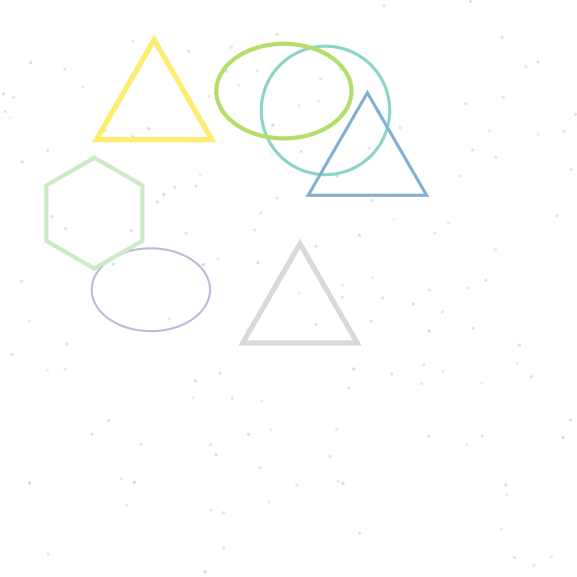[{"shape": "circle", "thickness": 1.5, "radius": 0.56, "center": [0.564, 0.808]}, {"shape": "oval", "thickness": 1, "radius": 0.51, "center": [0.261, 0.497]}, {"shape": "triangle", "thickness": 1.5, "radius": 0.59, "center": [0.636, 0.72]}, {"shape": "oval", "thickness": 2, "radius": 0.59, "center": [0.492, 0.841]}, {"shape": "triangle", "thickness": 2.5, "radius": 0.57, "center": [0.519, 0.463]}, {"shape": "hexagon", "thickness": 2, "radius": 0.48, "center": [0.163, 0.63]}, {"shape": "triangle", "thickness": 2.5, "radius": 0.58, "center": [0.267, 0.815]}]